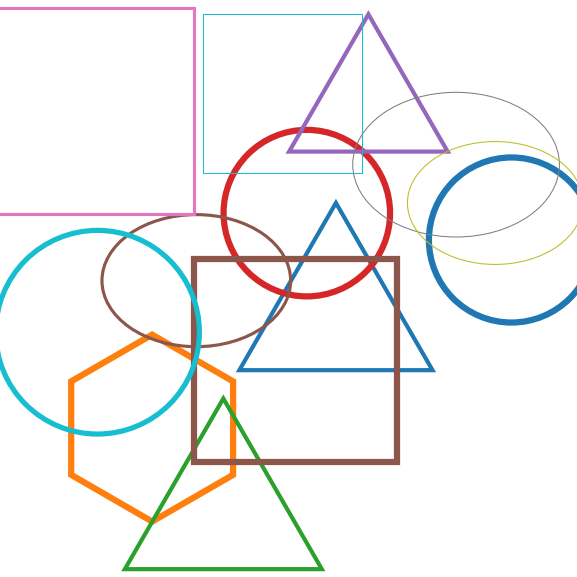[{"shape": "triangle", "thickness": 2, "radius": 0.97, "center": [0.582, 0.455]}, {"shape": "circle", "thickness": 3, "radius": 0.71, "center": [0.886, 0.584]}, {"shape": "hexagon", "thickness": 3, "radius": 0.81, "center": [0.263, 0.258]}, {"shape": "triangle", "thickness": 2, "radius": 0.98, "center": [0.387, 0.112]}, {"shape": "circle", "thickness": 3, "radius": 0.72, "center": [0.531, 0.63]}, {"shape": "triangle", "thickness": 2, "radius": 0.79, "center": [0.638, 0.816]}, {"shape": "square", "thickness": 3, "radius": 0.88, "center": [0.511, 0.375]}, {"shape": "oval", "thickness": 1.5, "radius": 0.82, "center": [0.34, 0.513]}, {"shape": "square", "thickness": 1.5, "radius": 0.89, "center": [0.158, 0.806]}, {"shape": "oval", "thickness": 0.5, "radius": 0.89, "center": [0.79, 0.714]}, {"shape": "oval", "thickness": 0.5, "radius": 0.76, "center": [0.857, 0.648]}, {"shape": "square", "thickness": 0.5, "radius": 0.69, "center": [0.489, 0.837]}, {"shape": "circle", "thickness": 2.5, "radius": 0.88, "center": [0.169, 0.424]}]